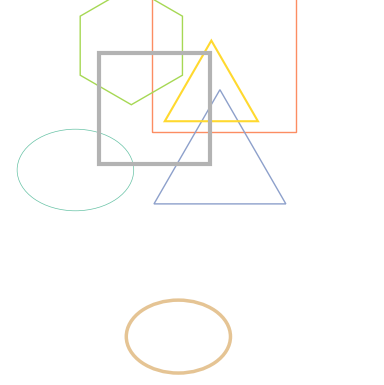[{"shape": "oval", "thickness": 0.5, "radius": 0.76, "center": [0.196, 0.558]}, {"shape": "square", "thickness": 1, "radius": 0.94, "center": [0.582, 0.844]}, {"shape": "triangle", "thickness": 1, "radius": 0.99, "center": [0.571, 0.569]}, {"shape": "hexagon", "thickness": 1, "radius": 0.77, "center": [0.341, 0.881]}, {"shape": "triangle", "thickness": 1.5, "radius": 0.7, "center": [0.549, 0.755]}, {"shape": "oval", "thickness": 2.5, "radius": 0.68, "center": [0.463, 0.126]}, {"shape": "square", "thickness": 3, "radius": 0.72, "center": [0.401, 0.718]}]